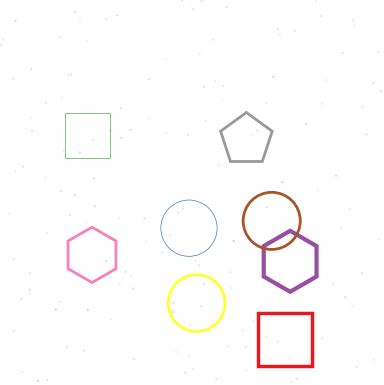[{"shape": "square", "thickness": 2.5, "radius": 0.35, "center": [0.739, 0.118]}, {"shape": "circle", "thickness": 0.5, "radius": 0.37, "center": [0.491, 0.407]}, {"shape": "square", "thickness": 0.5, "radius": 0.29, "center": [0.227, 0.648]}, {"shape": "hexagon", "thickness": 3, "radius": 0.4, "center": [0.754, 0.321]}, {"shape": "circle", "thickness": 2, "radius": 0.37, "center": [0.511, 0.213]}, {"shape": "circle", "thickness": 2, "radius": 0.37, "center": [0.706, 0.426]}, {"shape": "hexagon", "thickness": 2, "radius": 0.36, "center": [0.239, 0.338]}, {"shape": "pentagon", "thickness": 2, "radius": 0.35, "center": [0.64, 0.637]}]